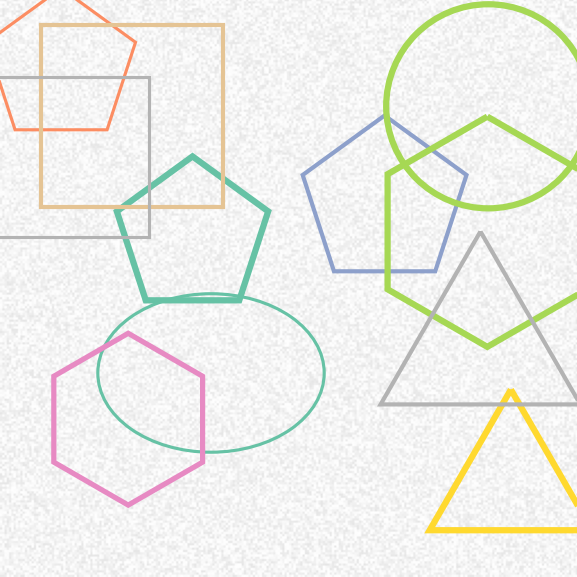[{"shape": "oval", "thickness": 1.5, "radius": 0.98, "center": [0.365, 0.353]}, {"shape": "pentagon", "thickness": 3, "radius": 0.69, "center": [0.333, 0.591]}, {"shape": "pentagon", "thickness": 1.5, "radius": 0.68, "center": [0.106, 0.884]}, {"shape": "pentagon", "thickness": 2, "radius": 0.75, "center": [0.666, 0.65]}, {"shape": "hexagon", "thickness": 2.5, "radius": 0.74, "center": [0.222, 0.273]}, {"shape": "circle", "thickness": 3, "radius": 0.88, "center": [0.845, 0.815]}, {"shape": "hexagon", "thickness": 3, "radius": 1.0, "center": [0.844, 0.598]}, {"shape": "triangle", "thickness": 3, "radius": 0.81, "center": [0.885, 0.162]}, {"shape": "square", "thickness": 2, "radius": 0.79, "center": [0.228, 0.798]}, {"shape": "square", "thickness": 1.5, "radius": 0.69, "center": [0.119, 0.728]}, {"shape": "triangle", "thickness": 2, "radius": 1.0, "center": [0.832, 0.399]}]